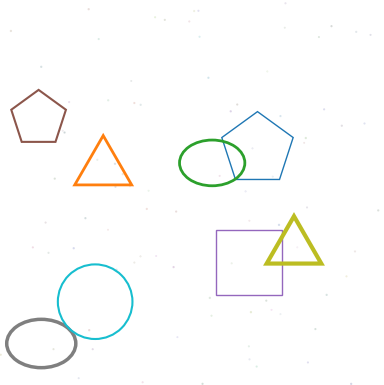[{"shape": "pentagon", "thickness": 1, "radius": 0.49, "center": [0.669, 0.613]}, {"shape": "triangle", "thickness": 2, "radius": 0.43, "center": [0.268, 0.562]}, {"shape": "oval", "thickness": 2, "radius": 0.42, "center": [0.551, 0.577]}, {"shape": "square", "thickness": 1, "radius": 0.43, "center": [0.647, 0.318]}, {"shape": "pentagon", "thickness": 1.5, "radius": 0.37, "center": [0.1, 0.692]}, {"shape": "oval", "thickness": 2.5, "radius": 0.45, "center": [0.107, 0.108]}, {"shape": "triangle", "thickness": 3, "radius": 0.41, "center": [0.764, 0.356]}, {"shape": "circle", "thickness": 1.5, "radius": 0.48, "center": [0.247, 0.216]}]